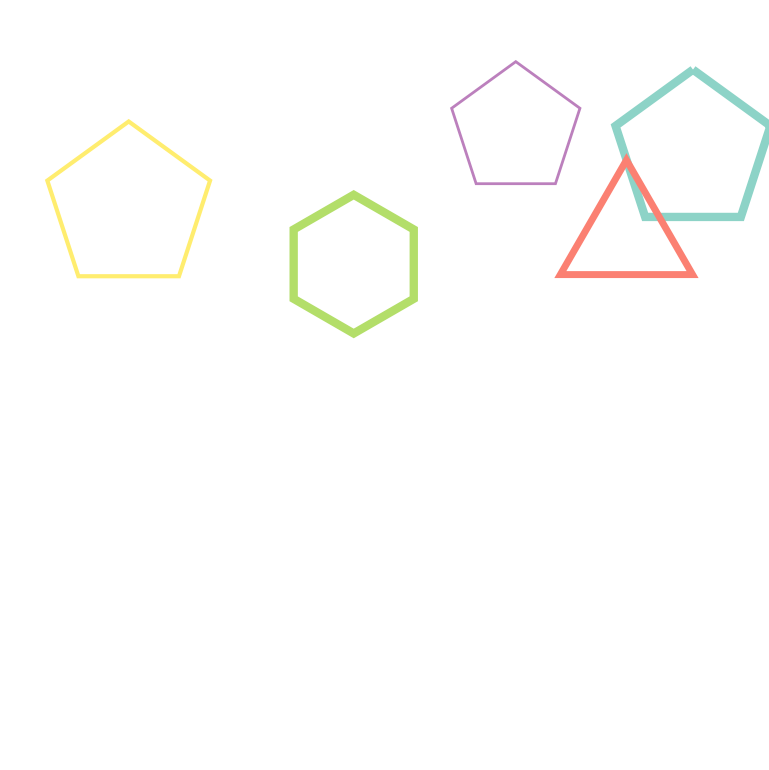[{"shape": "pentagon", "thickness": 3, "radius": 0.53, "center": [0.9, 0.804]}, {"shape": "triangle", "thickness": 2.5, "radius": 0.5, "center": [0.814, 0.693]}, {"shape": "hexagon", "thickness": 3, "radius": 0.45, "center": [0.459, 0.657]}, {"shape": "pentagon", "thickness": 1, "radius": 0.44, "center": [0.67, 0.832]}, {"shape": "pentagon", "thickness": 1.5, "radius": 0.56, "center": [0.167, 0.731]}]